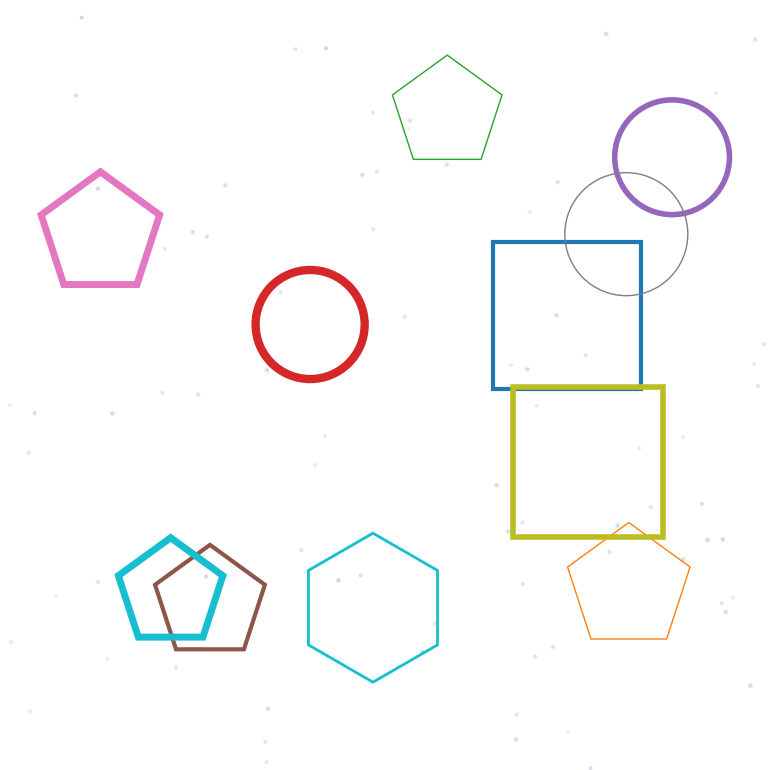[{"shape": "square", "thickness": 1.5, "radius": 0.48, "center": [0.736, 0.59]}, {"shape": "pentagon", "thickness": 0.5, "radius": 0.42, "center": [0.817, 0.238]}, {"shape": "pentagon", "thickness": 0.5, "radius": 0.37, "center": [0.581, 0.854]}, {"shape": "circle", "thickness": 3, "radius": 0.35, "center": [0.403, 0.579]}, {"shape": "circle", "thickness": 2, "radius": 0.37, "center": [0.873, 0.796]}, {"shape": "pentagon", "thickness": 1.5, "radius": 0.37, "center": [0.273, 0.217]}, {"shape": "pentagon", "thickness": 2.5, "radius": 0.4, "center": [0.13, 0.696]}, {"shape": "circle", "thickness": 0.5, "radius": 0.4, "center": [0.813, 0.696]}, {"shape": "square", "thickness": 2, "radius": 0.49, "center": [0.764, 0.4]}, {"shape": "pentagon", "thickness": 2.5, "radius": 0.36, "center": [0.222, 0.23]}, {"shape": "hexagon", "thickness": 1, "radius": 0.48, "center": [0.484, 0.211]}]